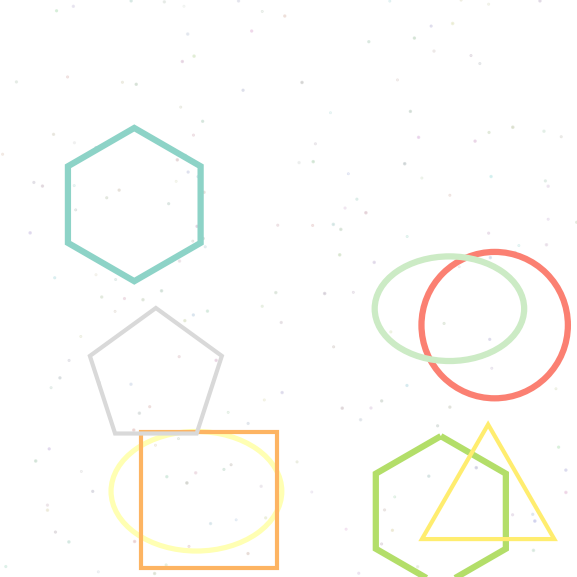[{"shape": "hexagon", "thickness": 3, "radius": 0.66, "center": [0.233, 0.645]}, {"shape": "oval", "thickness": 2.5, "radius": 0.74, "center": [0.34, 0.148]}, {"shape": "circle", "thickness": 3, "radius": 0.63, "center": [0.857, 0.436]}, {"shape": "square", "thickness": 2, "radius": 0.59, "center": [0.363, 0.133]}, {"shape": "hexagon", "thickness": 3, "radius": 0.65, "center": [0.763, 0.114]}, {"shape": "pentagon", "thickness": 2, "radius": 0.6, "center": [0.27, 0.346]}, {"shape": "oval", "thickness": 3, "radius": 0.65, "center": [0.778, 0.465]}, {"shape": "triangle", "thickness": 2, "radius": 0.66, "center": [0.845, 0.132]}]